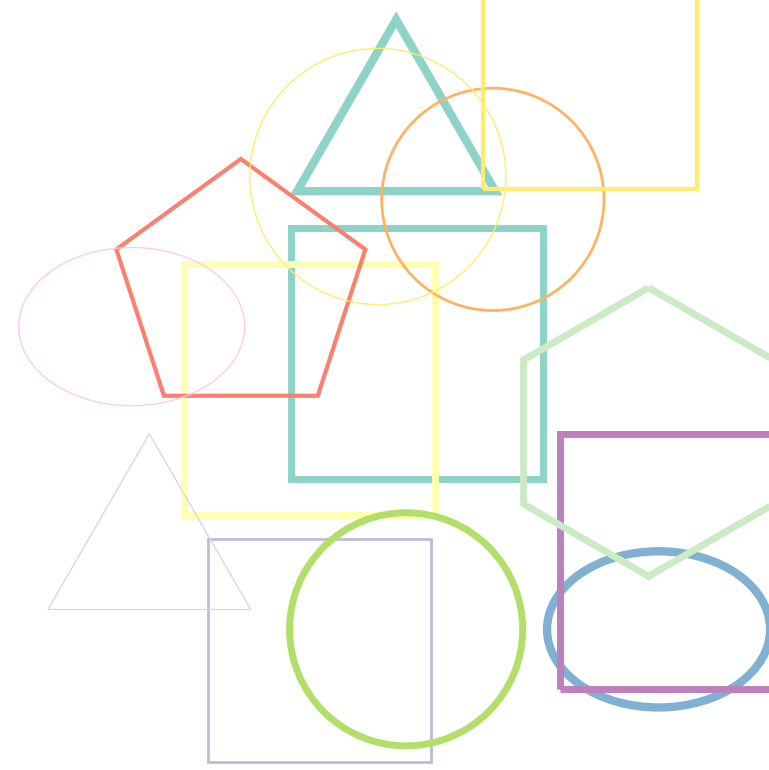[{"shape": "square", "thickness": 2.5, "radius": 0.82, "center": [0.541, 0.541]}, {"shape": "triangle", "thickness": 3, "radius": 0.74, "center": [0.515, 0.826]}, {"shape": "square", "thickness": 2.5, "radius": 0.81, "center": [0.402, 0.494]}, {"shape": "square", "thickness": 1, "radius": 0.73, "center": [0.415, 0.155]}, {"shape": "pentagon", "thickness": 1.5, "radius": 0.85, "center": [0.313, 0.624]}, {"shape": "oval", "thickness": 3, "radius": 0.72, "center": [0.855, 0.183]}, {"shape": "circle", "thickness": 1, "radius": 0.72, "center": [0.64, 0.741]}, {"shape": "circle", "thickness": 2.5, "radius": 0.76, "center": [0.527, 0.183]}, {"shape": "oval", "thickness": 0.5, "radius": 0.73, "center": [0.171, 0.576]}, {"shape": "triangle", "thickness": 0.5, "radius": 0.76, "center": [0.194, 0.284]}, {"shape": "square", "thickness": 2.5, "radius": 0.83, "center": [0.893, 0.271]}, {"shape": "hexagon", "thickness": 2.5, "radius": 0.94, "center": [0.842, 0.439]}, {"shape": "circle", "thickness": 0.5, "radius": 0.83, "center": [0.491, 0.771]}, {"shape": "square", "thickness": 1.5, "radius": 0.7, "center": [0.767, 0.894]}]